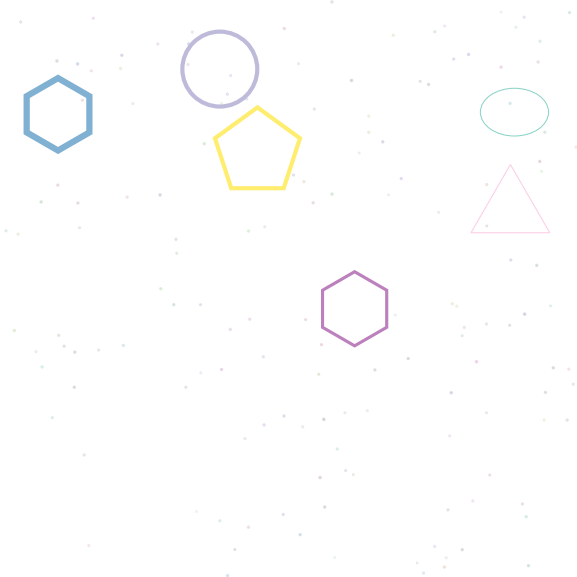[{"shape": "oval", "thickness": 0.5, "radius": 0.3, "center": [0.891, 0.805]}, {"shape": "circle", "thickness": 2, "radius": 0.32, "center": [0.381, 0.88]}, {"shape": "hexagon", "thickness": 3, "radius": 0.31, "center": [0.1, 0.801]}, {"shape": "triangle", "thickness": 0.5, "radius": 0.39, "center": [0.884, 0.635]}, {"shape": "hexagon", "thickness": 1.5, "radius": 0.32, "center": [0.614, 0.464]}, {"shape": "pentagon", "thickness": 2, "radius": 0.39, "center": [0.446, 0.736]}]